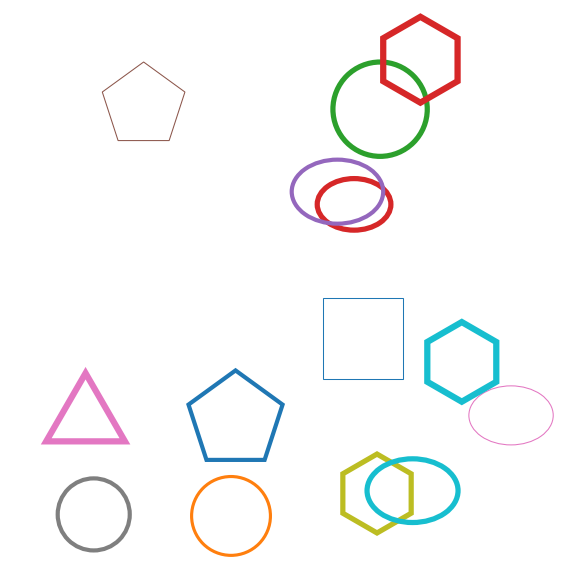[{"shape": "square", "thickness": 0.5, "radius": 0.35, "center": [0.629, 0.413]}, {"shape": "pentagon", "thickness": 2, "radius": 0.43, "center": [0.408, 0.272]}, {"shape": "circle", "thickness": 1.5, "radius": 0.34, "center": [0.4, 0.106]}, {"shape": "circle", "thickness": 2.5, "radius": 0.41, "center": [0.658, 0.81]}, {"shape": "oval", "thickness": 2.5, "radius": 0.32, "center": [0.613, 0.645]}, {"shape": "hexagon", "thickness": 3, "radius": 0.37, "center": [0.728, 0.896]}, {"shape": "oval", "thickness": 2, "radius": 0.4, "center": [0.584, 0.667]}, {"shape": "pentagon", "thickness": 0.5, "radius": 0.38, "center": [0.249, 0.817]}, {"shape": "triangle", "thickness": 3, "radius": 0.39, "center": [0.148, 0.274]}, {"shape": "oval", "thickness": 0.5, "radius": 0.37, "center": [0.885, 0.28]}, {"shape": "circle", "thickness": 2, "radius": 0.31, "center": [0.162, 0.108]}, {"shape": "hexagon", "thickness": 2.5, "radius": 0.34, "center": [0.653, 0.145]}, {"shape": "oval", "thickness": 2.5, "radius": 0.39, "center": [0.714, 0.15]}, {"shape": "hexagon", "thickness": 3, "radius": 0.34, "center": [0.8, 0.372]}]